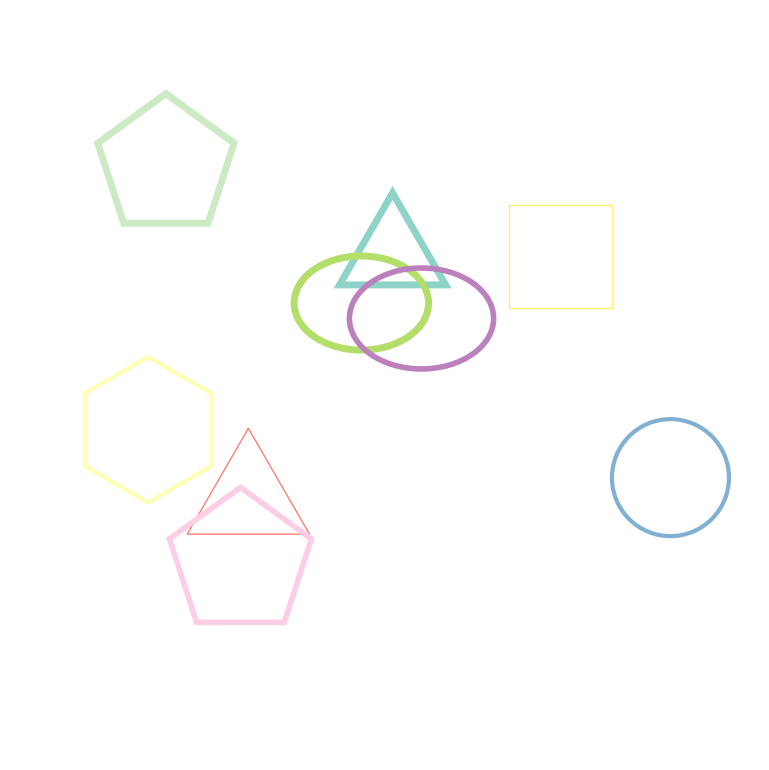[{"shape": "triangle", "thickness": 2.5, "radius": 0.4, "center": [0.51, 0.67]}, {"shape": "hexagon", "thickness": 1.5, "radius": 0.47, "center": [0.192, 0.442]}, {"shape": "triangle", "thickness": 0.5, "radius": 0.46, "center": [0.323, 0.352]}, {"shape": "circle", "thickness": 1.5, "radius": 0.38, "center": [0.871, 0.38]}, {"shape": "oval", "thickness": 2.5, "radius": 0.44, "center": [0.469, 0.606]}, {"shape": "pentagon", "thickness": 2, "radius": 0.48, "center": [0.312, 0.27]}, {"shape": "oval", "thickness": 2, "radius": 0.47, "center": [0.547, 0.586]}, {"shape": "pentagon", "thickness": 2.5, "radius": 0.47, "center": [0.215, 0.785]}, {"shape": "square", "thickness": 0.5, "radius": 0.34, "center": [0.728, 0.667]}]